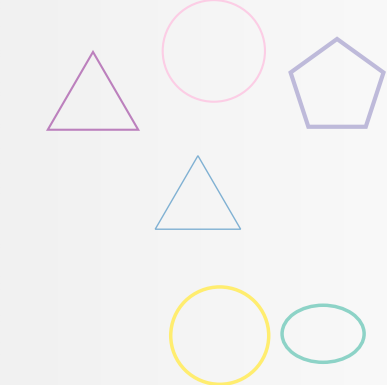[{"shape": "oval", "thickness": 2.5, "radius": 0.53, "center": [0.834, 0.133]}, {"shape": "pentagon", "thickness": 3, "radius": 0.63, "center": [0.87, 0.773]}, {"shape": "triangle", "thickness": 1, "radius": 0.64, "center": [0.511, 0.468]}, {"shape": "circle", "thickness": 1.5, "radius": 0.66, "center": [0.552, 0.868]}, {"shape": "triangle", "thickness": 1.5, "radius": 0.67, "center": [0.24, 0.73]}, {"shape": "circle", "thickness": 2.5, "radius": 0.63, "center": [0.567, 0.128]}]